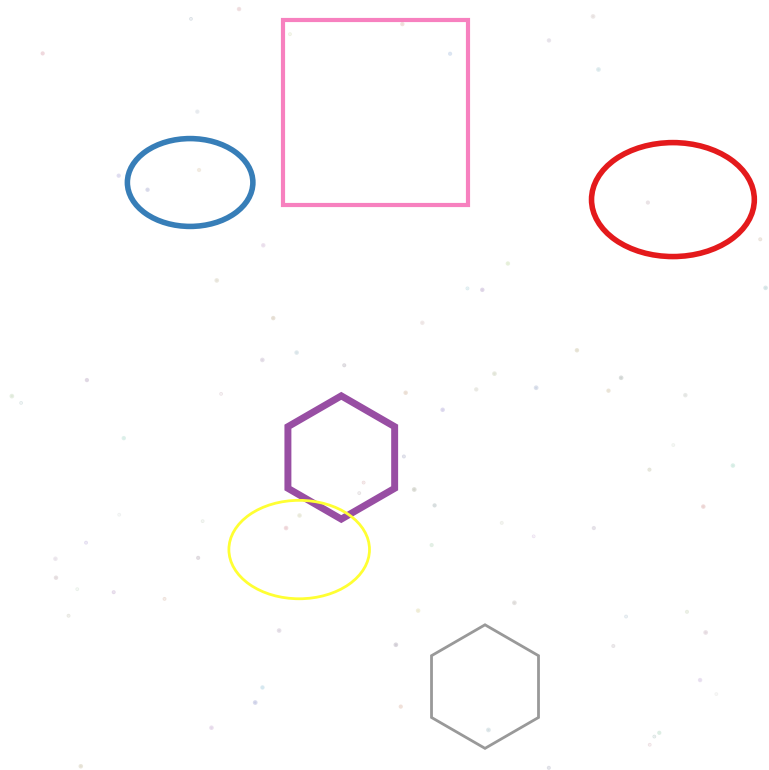[{"shape": "oval", "thickness": 2, "radius": 0.53, "center": [0.874, 0.741]}, {"shape": "oval", "thickness": 2, "radius": 0.41, "center": [0.247, 0.763]}, {"shape": "hexagon", "thickness": 2.5, "radius": 0.4, "center": [0.443, 0.406]}, {"shape": "oval", "thickness": 1, "radius": 0.46, "center": [0.389, 0.286]}, {"shape": "square", "thickness": 1.5, "radius": 0.6, "center": [0.488, 0.854]}, {"shape": "hexagon", "thickness": 1, "radius": 0.4, "center": [0.63, 0.108]}]